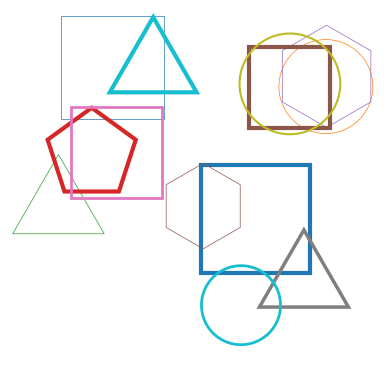[{"shape": "square", "thickness": 0.5, "radius": 0.67, "center": [0.292, 0.824]}, {"shape": "square", "thickness": 3, "radius": 0.7, "center": [0.663, 0.431]}, {"shape": "circle", "thickness": 0.5, "radius": 0.61, "center": [0.846, 0.775]}, {"shape": "triangle", "thickness": 0.5, "radius": 0.69, "center": [0.152, 0.461]}, {"shape": "pentagon", "thickness": 3, "radius": 0.6, "center": [0.238, 0.6]}, {"shape": "hexagon", "thickness": 0.5, "radius": 0.66, "center": [0.848, 0.802]}, {"shape": "square", "thickness": 3, "radius": 0.53, "center": [0.753, 0.772]}, {"shape": "hexagon", "thickness": 0.5, "radius": 0.56, "center": [0.528, 0.465]}, {"shape": "square", "thickness": 2, "radius": 0.59, "center": [0.302, 0.603]}, {"shape": "triangle", "thickness": 2.5, "radius": 0.67, "center": [0.789, 0.269]}, {"shape": "circle", "thickness": 1.5, "radius": 0.65, "center": [0.753, 0.782]}, {"shape": "circle", "thickness": 2, "radius": 0.51, "center": [0.626, 0.207]}, {"shape": "triangle", "thickness": 3, "radius": 0.65, "center": [0.398, 0.825]}]